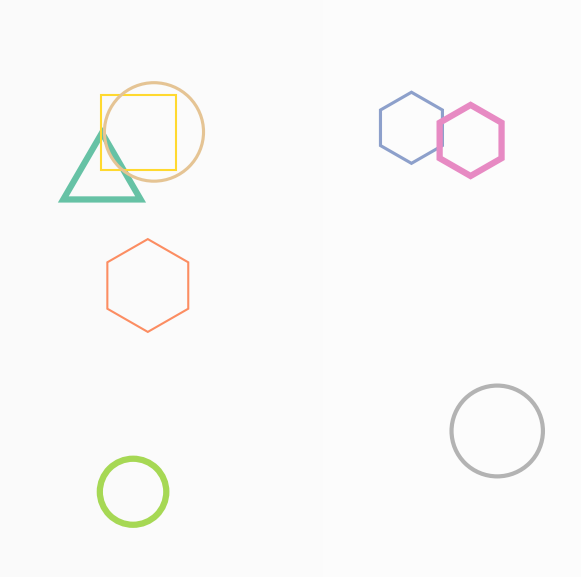[{"shape": "triangle", "thickness": 3, "radius": 0.38, "center": [0.175, 0.692]}, {"shape": "hexagon", "thickness": 1, "radius": 0.4, "center": [0.254, 0.505]}, {"shape": "hexagon", "thickness": 1.5, "radius": 0.31, "center": [0.708, 0.778]}, {"shape": "hexagon", "thickness": 3, "radius": 0.31, "center": [0.81, 0.756]}, {"shape": "circle", "thickness": 3, "radius": 0.29, "center": [0.229, 0.148]}, {"shape": "square", "thickness": 1, "radius": 0.32, "center": [0.239, 0.77]}, {"shape": "circle", "thickness": 1.5, "radius": 0.43, "center": [0.265, 0.771]}, {"shape": "circle", "thickness": 2, "radius": 0.39, "center": [0.855, 0.253]}]